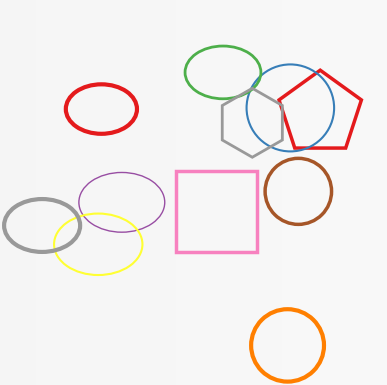[{"shape": "pentagon", "thickness": 2.5, "radius": 0.56, "center": [0.826, 0.706]}, {"shape": "oval", "thickness": 3, "radius": 0.46, "center": [0.262, 0.717]}, {"shape": "circle", "thickness": 1.5, "radius": 0.56, "center": [0.749, 0.72]}, {"shape": "oval", "thickness": 2, "radius": 0.49, "center": [0.575, 0.812]}, {"shape": "oval", "thickness": 1, "radius": 0.55, "center": [0.314, 0.474]}, {"shape": "circle", "thickness": 3, "radius": 0.47, "center": [0.742, 0.103]}, {"shape": "oval", "thickness": 1.5, "radius": 0.57, "center": [0.254, 0.365]}, {"shape": "circle", "thickness": 2.5, "radius": 0.43, "center": [0.77, 0.503]}, {"shape": "square", "thickness": 2.5, "radius": 0.52, "center": [0.558, 0.45]}, {"shape": "oval", "thickness": 3, "radius": 0.49, "center": [0.109, 0.414]}, {"shape": "hexagon", "thickness": 2, "radius": 0.45, "center": [0.651, 0.681]}]